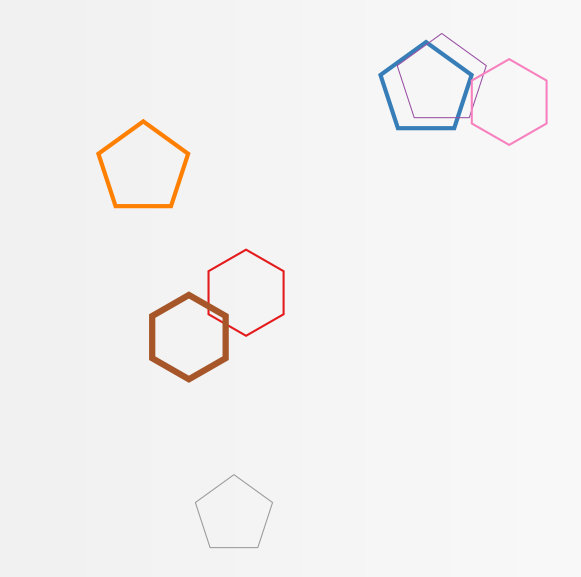[{"shape": "hexagon", "thickness": 1, "radius": 0.37, "center": [0.423, 0.492]}, {"shape": "pentagon", "thickness": 2, "radius": 0.41, "center": [0.733, 0.844]}, {"shape": "pentagon", "thickness": 0.5, "radius": 0.4, "center": [0.76, 0.861]}, {"shape": "pentagon", "thickness": 2, "radius": 0.41, "center": [0.247, 0.708]}, {"shape": "hexagon", "thickness": 3, "radius": 0.36, "center": [0.325, 0.415]}, {"shape": "hexagon", "thickness": 1, "radius": 0.37, "center": [0.876, 0.822]}, {"shape": "pentagon", "thickness": 0.5, "radius": 0.35, "center": [0.403, 0.107]}]